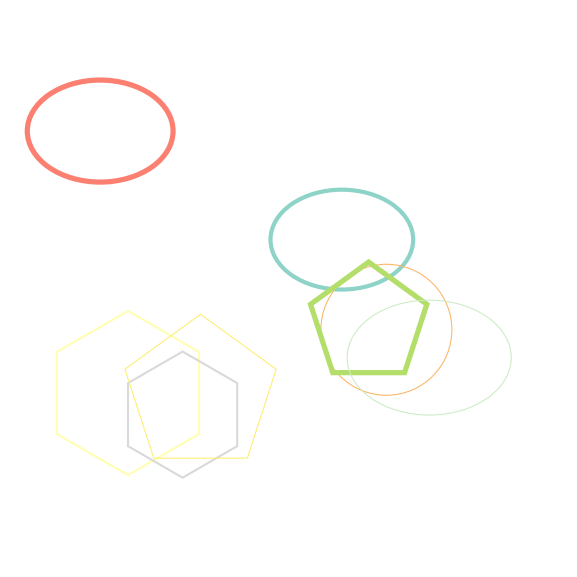[{"shape": "oval", "thickness": 2, "radius": 0.62, "center": [0.592, 0.584]}, {"shape": "hexagon", "thickness": 1, "radius": 0.71, "center": [0.222, 0.319]}, {"shape": "oval", "thickness": 2.5, "radius": 0.63, "center": [0.173, 0.772]}, {"shape": "circle", "thickness": 0.5, "radius": 0.57, "center": [0.669, 0.428]}, {"shape": "pentagon", "thickness": 2.5, "radius": 0.53, "center": [0.638, 0.439]}, {"shape": "hexagon", "thickness": 1, "radius": 0.55, "center": [0.316, 0.281]}, {"shape": "oval", "thickness": 0.5, "radius": 0.71, "center": [0.743, 0.38]}, {"shape": "pentagon", "thickness": 0.5, "radius": 0.69, "center": [0.347, 0.317]}]